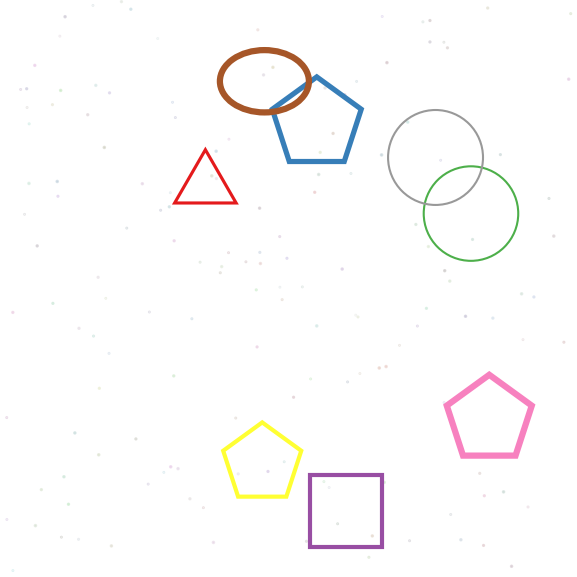[{"shape": "triangle", "thickness": 1.5, "radius": 0.31, "center": [0.356, 0.678]}, {"shape": "pentagon", "thickness": 2.5, "radius": 0.4, "center": [0.549, 0.785]}, {"shape": "circle", "thickness": 1, "radius": 0.41, "center": [0.816, 0.629]}, {"shape": "square", "thickness": 2, "radius": 0.31, "center": [0.6, 0.114]}, {"shape": "pentagon", "thickness": 2, "radius": 0.36, "center": [0.454, 0.197]}, {"shape": "oval", "thickness": 3, "radius": 0.39, "center": [0.458, 0.858]}, {"shape": "pentagon", "thickness": 3, "radius": 0.39, "center": [0.847, 0.273]}, {"shape": "circle", "thickness": 1, "radius": 0.41, "center": [0.754, 0.726]}]